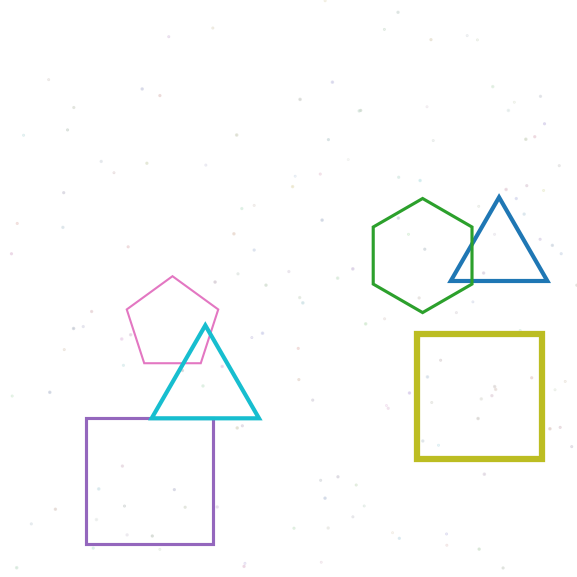[{"shape": "triangle", "thickness": 2, "radius": 0.48, "center": [0.864, 0.561]}, {"shape": "hexagon", "thickness": 1.5, "radius": 0.49, "center": [0.732, 0.557]}, {"shape": "square", "thickness": 1.5, "radius": 0.55, "center": [0.259, 0.166]}, {"shape": "pentagon", "thickness": 1, "radius": 0.42, "center": [0.299, 0.438]}, {"shape": "square", "thickness": 3, "radius": 0.54, "center": [0.83, 0.313]}, {"shape": "triangle", "thickness": 2, "radius": 0.54, "center": [0.356, 0.328]}]